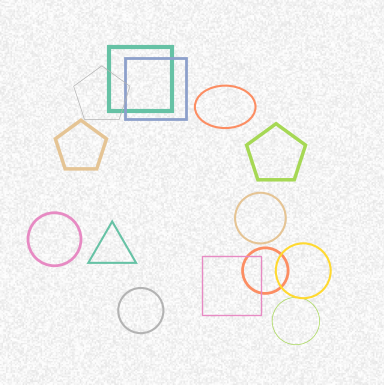[{"shape": "square", "thickness": 3, "radius": 0.41, "center": [0.365, 0.795]}, {"shape": "triangle", "thickness": 1.5, "radius": 0.36, "center": [0.291, 0.353]}, {"shape": "oval", "thickness": 1.5, "radius": 0.39, "center": [0.585, 0.722]}, {"shape": "circle", "thickness": 2, "radius": 0.3, "center": [0.689, 0.297]}, {"shape": "square", "thickness": 2, "radius": 0.39, "center": [0.404, 0.77]}, {"shape": "circle", "thickness": 2, "radius": 0.34, "center": [0.142, 0.379]}, {"shape": "square", "thickness": 1, "radius": 0.38, "center": [0.601, 0.259]}, {"shape": "pentagon", "thickness": 2.5, "radius": 0.4, "center": [0.717, 0.598]}, {"shape": "circle", "thickness": 0.5, "radius": 0.31, "center": [0.769, 0.166]}, {"shape": "circle", "thickness": 1.5, "radius": 0.36, "center": [0.788, 0.297]}, {"shape": "pentagon", "thickness": 2.5, "radius": 0.35, "center": [0.21, 0.618]}, {"shape": "circle", "thickness": 1.5, "radius": 0.33, "center": [0.676, 0.434]}, {"shape": "circle", "thickness": 1.5, "radius": 0.29, "center": [0.366, 0.193]}, {"shape": "pentagon", "thickness": 0.5, "radius": 0.38, "center": [0.264, 0.752]}]